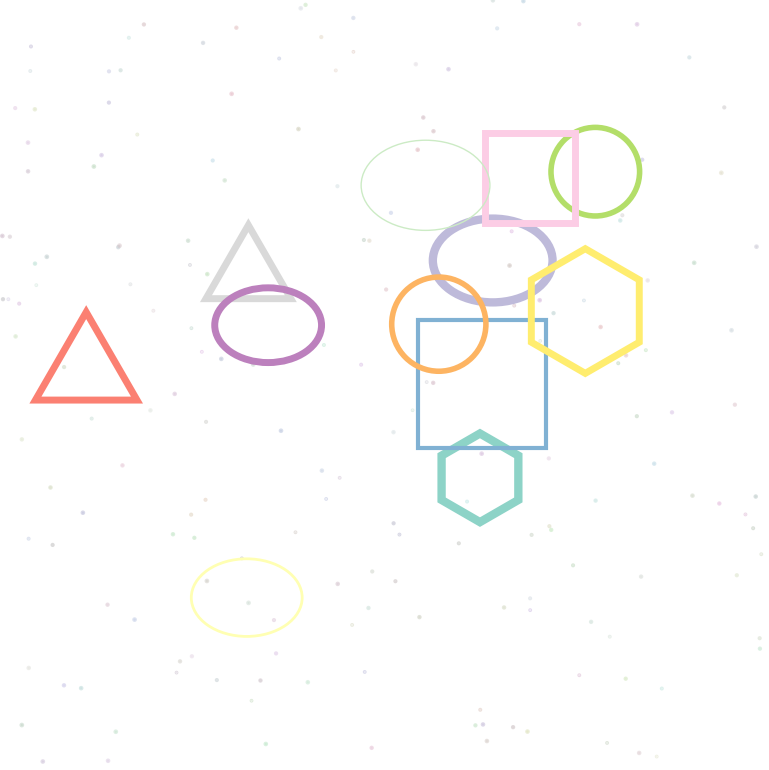[{"shape": "hexagon", "thickness": 3, "radius": 0.29, "center": [0.623, 0.379]}, {"shape": "oval", "thickness": 1, "radius": 0.36, "center": [0.32, 0.224]}, {"shape": "oval", "thickness": 3, "radius": 0.39, "center": [0.64, 0.662]}, {"shape": "triangle", "thickness": 2.5, "radius": 0.38, "center": [0.112, 0.518]}, {"shape": "square", "thickness": 1.5, "radius": 0.42, "center": [0.626, 0.502]}, {"shape": "circle", "thickness": 2, "radius": 0.31, "center": [0.57, 0.579]}, {"shape": "circle", "thickness": 2, "radius": 0.29, "center": [0.773, 0.777]}, {"shape": "square", "thickness": 2.5, "radius": 0.29, "center": [0.688, 0.769]}, {"shape": "triangle", "thickness": 2.5, "radius": 0.32, "center": [0.323, 0.644]}, {"shape": "oval", "thickness": 2.5, "radius": 0.35, "center": [0.348, 0.578]}, {"shape": "oval", "thickness": 0.5, "radius": 0.42, "center": [0.553, 0.759]}, {"shape": "hexagon", "thickness": 2.5, "radius": 0.4, "center": [0.76, 0.596]}]